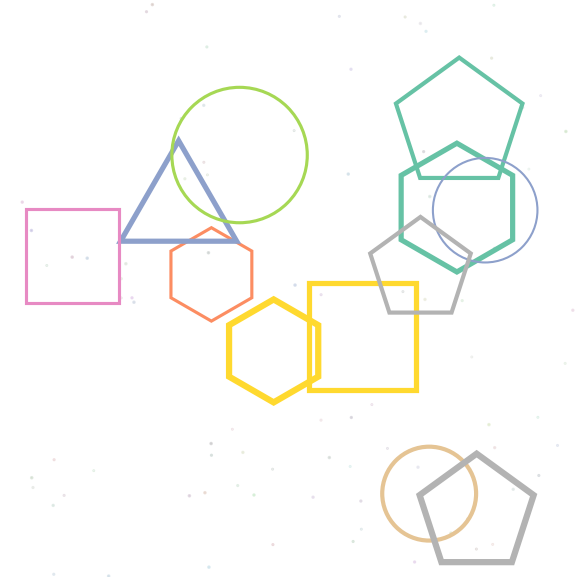[{"shape": "hexagon", "thickness": 2.5, "radius": 0.56, "center": [0.791, 0.64]}, {"shape": "pentagon", "thickness": 2, "radius": 0.58, "center": [0.795, 0.784]}, {"shape": "hexagon", "thickness": 1.5, "radius": 0.4, "center": [0.366, 0.524]}, {"shape": "triangle", "thickness": 2.5, "radius": 0.58, "center": [0.309, 0.639]}, {"shape": "circle", "thickness": 1, "radius": 0.45, "center": [0.84, 0.635]}, {"shape": "square", "thickness": 1.5, "radius": 0.4, "center": [0.126, 0.556]}, {"shape": "circle", "thickness": 1.5, "radius": 0.59, "center": [0.415, 0.731]}, {"shape": "square", "thickness": 2.5, "radius": 0.46, "center": [0.628, 0.416]}, {"shape": "hexagon", "thickness": 3, "radius": 0.45, "center": [0.474, 0.392]}, {"shape": "circle", "thickness": 2, "radius": 0.41, "center": [0.743, 0.144]}, {"shape": "pentagon", "thickness": 3, "radius": 0.52, "center": [0.825, 0.11]}, {"shape": "pentagon", "thickness": 2, "radius": 0.46, "center": [0.728, 0.532]}]